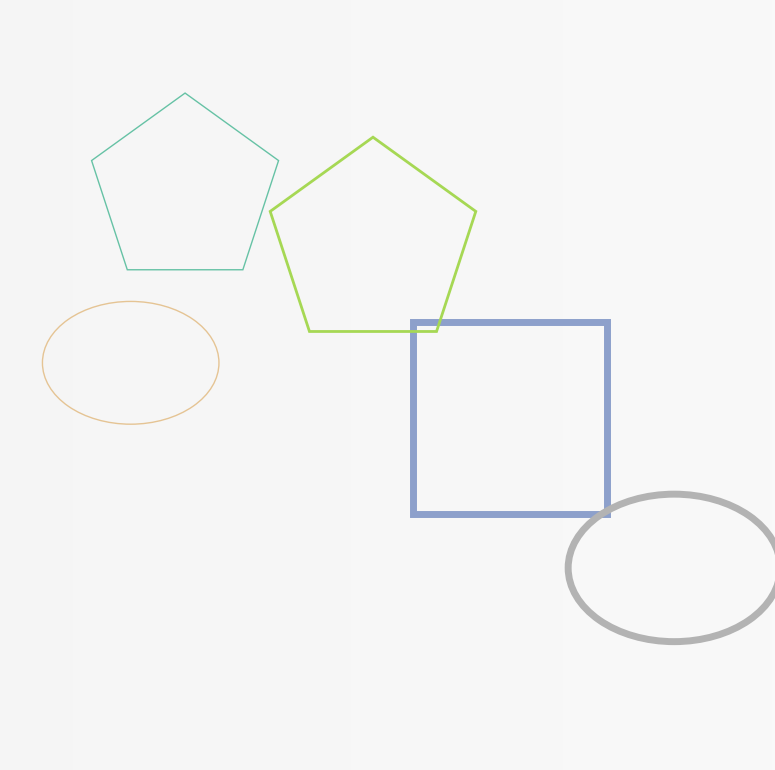[{"shape": "pentagon", "thickness": 0.5, "radius": 0.63, "center": [0.239, 0.752]}, {"shape": "square", "thickness": 2.5, "radius": 0.63, "center": [0.659, 0.457]}, {"shape": "pentagon", "thickness": 1, "radius": 0.7, "center": [0.481, 0.682]}, {"shape": "oval", "thickness": 0.5, "radius": 0.57, "center": [0.169, 0.529]}, {"shape": "oval", "thickness": 2.5, "radius": 0.68, "center": [0.87, 0.262]}]